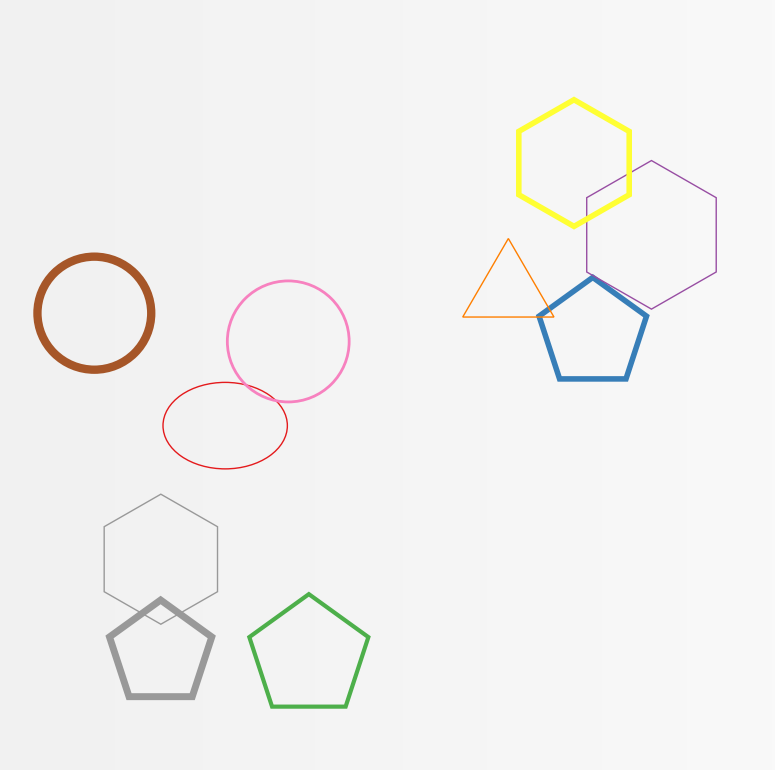[{"shape": "oval", "thickness": 0.5, "radius": 0.4, "center": [0.291, 0.447]}, {"shape": "pentagon", "thickness": 2, "radius": 0.36, "center": [0.765, 0.567]}, {"shape": "pentagon", "thickness": 1.5, "radius": 0.4, "center": [0.399, 0.148]}, {"shape": "hexagon", "thickness": 0.5, "radius": 0.48, "center": [0.841, 0.695]}, {"shape": "triangle", "thickness": 0.5, "radius": 0.34, "center": [0.656, 0.622]}, {"shape": "hexagon", "thickness": 2, "radius": 0.41, "center": [0.741, 0.788]}, {"shape": "circle", "thickness": 3, "radius": 0.37, "center": [0.122, 0.593]}, {"shape": "circle", "thickness": 1, "radius": 0.39, "center": [0.372, 0.557]}, {"shape": "pentagon", "thickness": 2.5, "radius": 0.35, "center": [0.207, 0.151]}, {"shape": "hexagon", "thickness": 0.5, "radius": 0.42, "center": [0.208, 0.274]}]